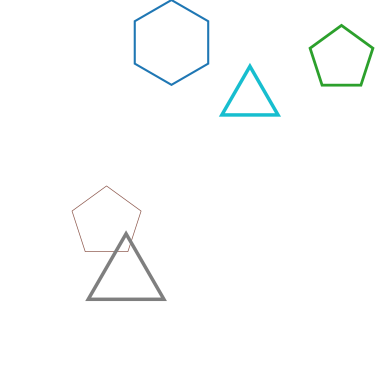[{"shape": "hexagon", "thickness": 1.5, "radius": 0.55, "center": [0.445, 0.89]}, {"shape": "pentagon", "thickness": 2, "radius": 0.43, "center": [0.887, 0.848]}, {"shape": "pentagon", "thickness": 0.5, "radius": 0.47, "center": [0.277, 0.423]}, {"shape": "triangle", "thickness": 2.5, "radius": 0.57, "center": [0.327, 0.279]}, {"shape": "triangle", "thickness": 2.5, "radius": 0.42, "center": [0.649, 0.744]}]